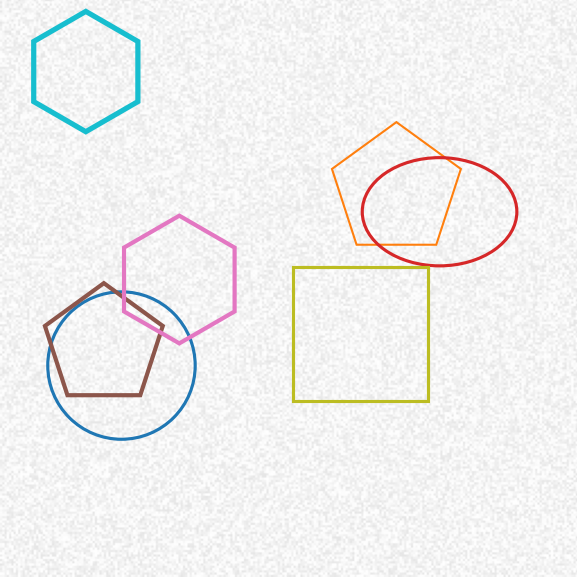[{"shape": "circle", "thickness": 1.5, "radius": 0.64, "center": [0.21, 0.366]}, {"shape": "pentagon", "thickness": 1, "radius": 0.59, "center": [0.686, 0.67]}, {"shape": "oval", "thickness": 1.5, "radius": 0.67, "center": [0.761, 0.632]}, {"shape": "pentagon", "thickness": 2, "radius": 0.54, "center": [0.18, 0.402]}, {"shape": "hexagon", "thickness": 2, "radius": 0.55, "center": [0.311, 0.515]}, {"shape": "square", "thickness": 1.5, "radius": 0.58, "center": [0.625, 0.42]}, {"shape": "hexagon", "thickness": 2.5, "radius": 0.52, "center": [0.149, 0.875]}]